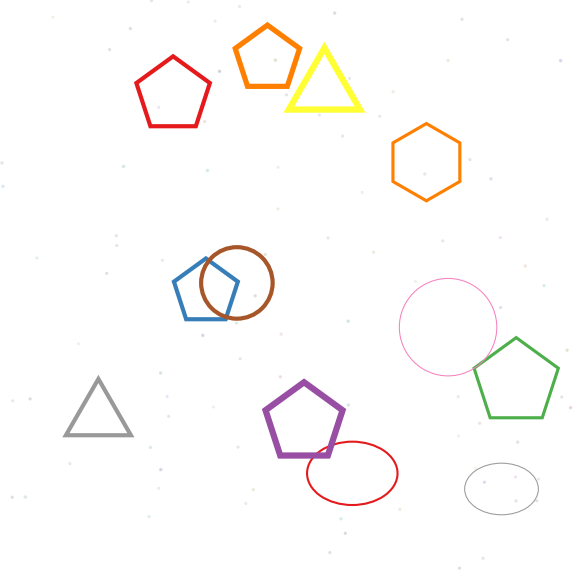[{"shape": "oval", "thickness": 1, "radius": 0.39, "center": [0.61, 0.179]}, {"shape": "pentagon", "thickness": 2, "radius": 0.33, "center": [0.3, 0.835]}, {"shape": "pentagon", "thickness": 2, "radius": 0.29, "center": [0.357, 0.493]}, {"shape": "pentagon", "thickness": 1.5, "radius": 0.38, "center": [0.894, 0.338]}, {"shape": "pentagon", "thickness": 3, "radius": 0.35, "center": [0.526, 0.267]}, {"shape": "pentagon", "thickness": 2.5, "radius": 0.29, "center": [0.463, 0.897]}, {"shape": "hexagon", "thickness": 1.5, "radius": 0.33, "center": [0.738, 0.718]}, {"shape": "triangle", "thickness": 3, "radius": 0.36, "center": [0.562, 0.845]}, {"shape": "circle", "thickness": 2, "radius": 0.31, "center": [0.41, 0.509]}, {"shape": "circle", "thickness": 0.5, "radius": 0.42, "center": [0.776, 0.433]}, {"shape": "oval", "thickness": 0.5, "radius": 0.32, "center": [0.868, 0.152]}, {"shape": "triangle", "thickness": 2, "radius": 0.32, "center": [0.17, 0.278]}]